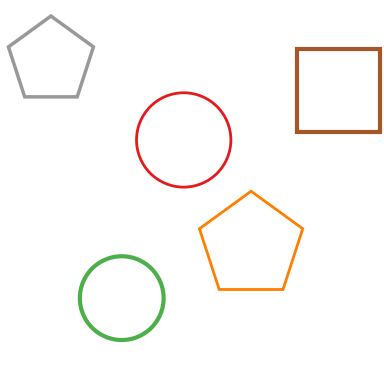[{"shape": "circle", "thickness": 2, "radius": 0.61, "center": [0.477, 0.637]}, {"shape": "circle", "thickness": 3, "radius": 0.54, "center": [0.316, 0.226]}, {"shape": "pentagon", "thickness": 2, "radius": 0.71, "center": [0.652, 0.362]}, {"shape": "square", "thickness": 3, "radius": 0.54, "center": [0.88, 0.765]}, {"shape": "pentagon", "thickness": 2.5, "radius": 0.58, "center": [0.132, 0.842]}]